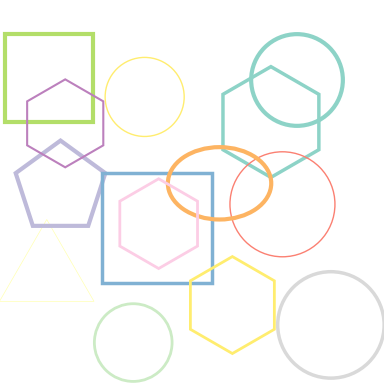[{"shape": "circle", "thickness": 3, "radius": 0.6, "center": [0.771, 0.792]}, {"shape": "hexagon", "thickness": 2.5, "radius": 0.72, "center": [0.704, 0.683]}, {"shape": "triangle", "thickness": 0.5, "radius": 0.71, "center": [0.121, 0.288]}, {"shape": "pentagon", "thickness": 3, "radius": 0.61, "center": [0.157, 0.512]}, {"shape": "circle", "thickness": 1, "radius": 0.68, "center": [0.734, 0.469]}, {"shape": "square", "thickness": 2.5, "radius": 0.71, "center": [0.408, 0.407]}, {"shape": "oval", "thickness": 3, "radius": 0.67, "center": [0.57, 0.524]}, {"shape": "square", "thickness": 3, "radius": 0.57, "center": [0.128, 0.797]}, {"shape": "hexagon", "thickness": 2, "radius": 0.58, "center": [0.412, 0.419]}, {"shape": "circle", "thickness": 2.5, "radius": 0.69, "center": [0.86, 0.156]}, {"shape": "hexagon", "thickness": 1.5, "radius": 0.57, "center": [0.169, 0.68]}, {"shape": "circle", "thickness": 2, "radius": 0.5, "center": [0.346, 0.11]}, {"shape": "hexagon", "thickness": 2, "radius": 0.63, "center": [0.604, 0.208]}, {"shape": "circle", "thickness": 1, "radius": 0.51, "center": [0.376, 0.748]}]